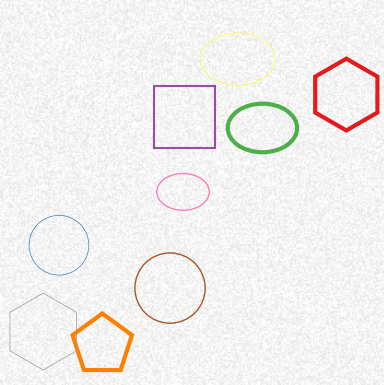[{"shape": "hexagon", "thickness": 3, "radius": 0.47, "center": [0.9, 0.754]}, {"shape": "circle", "thickness": 0.5, "radius": 0.39, "center": [0.153, 0.363]}, {"shape": "oval", "thickness": 3, "radius": 0.45, "center": [0.682, 0.668]}, {"shape": "square", "thickness": 1.5, "radius": 0.4, "center": [0.478, 0.696]}, {"shape": "pentagon", "thickness": 3, "radius": 0.41, "center": [0.266, 0.105]}, {"shape": "oval", "thickness": 0.5, "radius": 0.48, "center": [0.618, 0.846]}, {"shape": "circle", "thickness": 1, "radius": 0.46, "center": [0.442, 0.252]}, {"shape": "oval", "thickness": 1, "radius": 0.34, "center": [0.475, 0.502]}, {"shape": "hexagon", "thickness": 0.5, "radius": 0.5, "center": [0.112, 0.139]}]